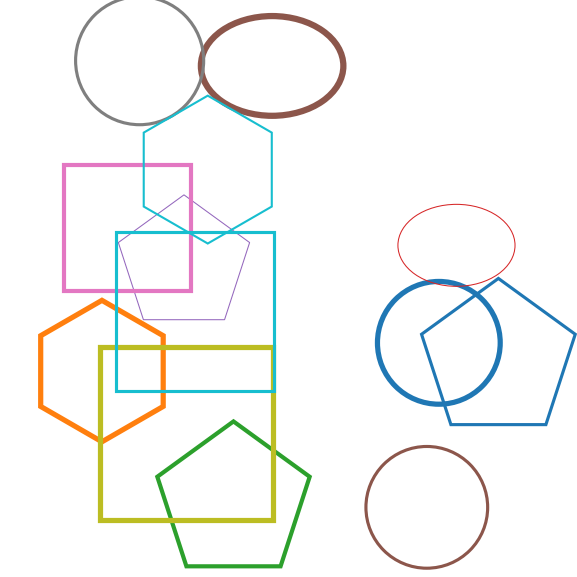[{"shape": "pentagon", "thickness": 1.5, "radius": 0.7, "center": [0.863, 0.377]}, {"shape": "circle", "thickness": 2.5, "radius": 0.53, "center": [0.76, 0.405]}, {"shape": "hexagon", "thickness": 2.5, "radius": 0.61, "center": [0.177, 0.357]}, {"shape": "pentagon", "thickness": 2, "radius": 0.69, "center": [0.404, 0.131]}, {"shape": "oval", "thickness": 0.5, "radius": 0.51, "center": [0.79, 0.574]}, {"shape": "pentagon", "thickness": 0.5, "radius": 0.6, "center": [0.319, 0.542]}, {"shape": "circle", "thickness": 1.5, "radius": 0.53, "center": [0.739, 0.121]}, {"shape": "oval", "thickness": 3, "radius": 0.62, "center": [0.471, 0.885]}, {"shape": "square", "thickness": 2, "radius": 0.55, "center": [0.221, 0.604]}, {"shape": "circle", "thickness": 1.5, "radius": 0.55, "center": [0.242, 0.894]}, {"shape": "square", "thickness": 2.5, "radius": 0.75, "center": [0.323, 0.248]}, {"shape": "square", "thickness": 1.5, "radius": 0.69, "center": [0.337, 0.46]}, {"shape": "hexagon", "thickness": 1, "radius": 0.64, "center": [0.36, 0.705]}]